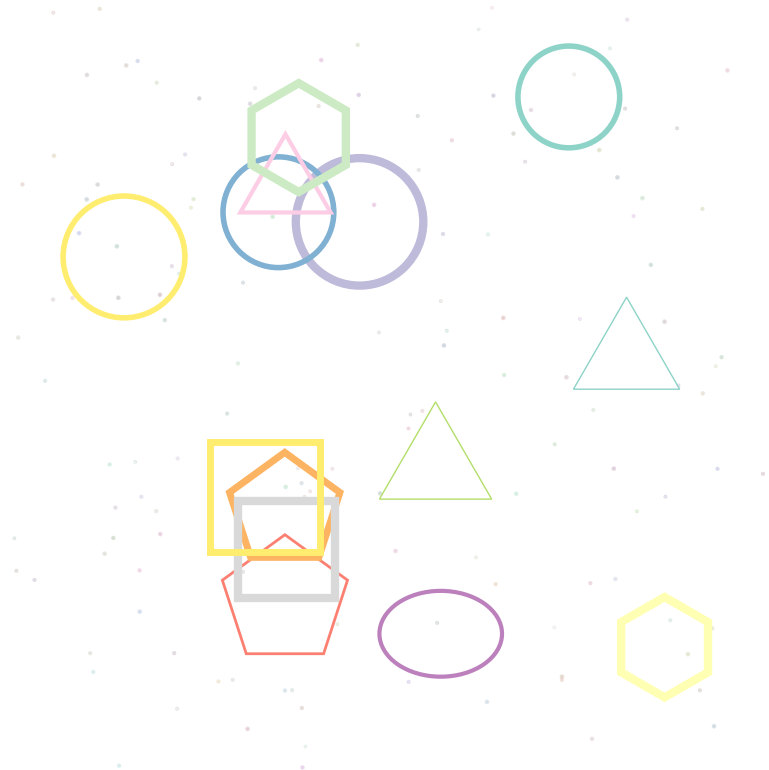[{"shape": "circle", "thickness": 2, "radius": 0.33, "center": [0.739, 0.874]}, {"shape": "triangle", "thickness": 0.5, "radius": 0.4, "center": [0.814, 0.534]}, {"shape": "hexagon", "thickness": 3, "radius": 0.33, "center": [0.863, 0.159]}, {"shape": "circle", "thickness": 3, "radius": 0.41, "center": [0.467, 0.712]}, {"shape": "pentagon", "thickness": 1, "radius": 0.43, "center": [0.37, 0.22]}, {"shape": "circle", "thickness": 2, "radius": 0.36, "center": [0.362, 0.724]}, {"shape": "pentagon", "thickness": 2.5, "radius": 0.38, "center": [0.37, 0.337]}, {"shape": "triangle", "thickness": 0.5, "radius": 0.42, "center": [0.566, 0.394]}, {"shape": "triangle", "thickness": 1.5, "radius": 0.34, "center": [0.371, 0.758]}, {"shape": "square", "thickness": 3, "radius": 0.32, "center": [0.372, 0.286]}, {"shape": "oval", "thickness": 1.5, "radius": 0.4, "center": [0.572, 0.177]}, {"shape": "hexagon", "thickness": 3, "radius": 0.35, "center": [0.388, 0.821]}, {"shape": "circle", "thickness": 2, "radius": 0.4, "center": [0.161, 0.666]}, {"shape": "square", "thickness": 2.5, "radius": 0.36, "center": [0.344, 0.354]}]